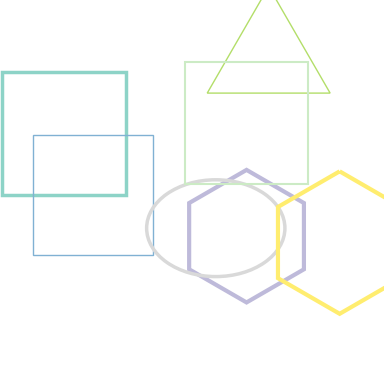[{"shape": "square", "thickness": 2.5, "radius": 0.8, "center": [0.166, 0.653]}, {"shape": "hexagon", "thickness": 3, "radius": 0.86, "center": [0.64, 0.387]}, {"shape": "square", "thickness": 1, "radius": 0.78, "center": [0.241, 0.493]}, {"shape": "triangle", "thickness": 1, "radius": 0.92, "center": [0.698, 0.85]}, {"shape": "oval", "thickness": 2.5, "radius": 0.9, "center": [0.56, 0.407]}, {"shape": "square", "thickness": 1.5, "radius": 0.8, "center": [0.64, 0.681]}, {"shape": "hexagon", "thickness": 3, "radius": 0.93, "center": [0.882, 0.37]}]